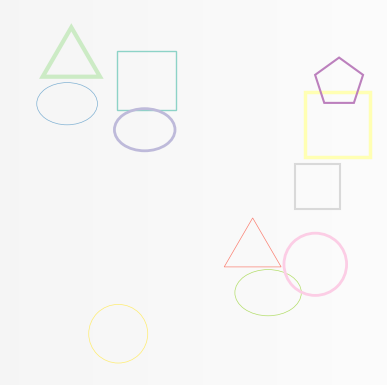[{"shape": "square", "thickness": 1, "radius": 0.38, "center": [0.378, 0.79]}, {"shape": "square", "thickness": 2.5, "radius": 0.42, "center": [0.871, 0.676]}, {"shape": "oval", "thickness": 2, "radius": 0.39, "center": [0.373, 0.663]}, {"shape": "triangle", "thickness": 0.5, "radius": 0.42, "center": [0.652, 0.349]}, {"shape": "oval", "thickness": 0.5, "radius": 0.39, "center": [0.173, 0.731]}, {"shape": "oval", "thickness": 0.5, "radius": 0.43, "center": [0.692, 0.24]}, {"shape": "circle", "thickness": 2, "radius": 0.4, "center": [0.814, 0.314]}, {"shape": "square", "thickness": 1.5, "radius": 0.29, "center": [0.819, 0.516]}, {"shape": "pentagon", "thickness": 1.5, "radius": 0.33, "center": [0.875, 0.785]}, {"shape": "triangle", "thickness": 3, "radius": 0.43, "center": [0.184, 0.843]}, {"shape": "circle", "thickness": 0.5, "radius": 0.38, "center": [0.305, 0.133]}]